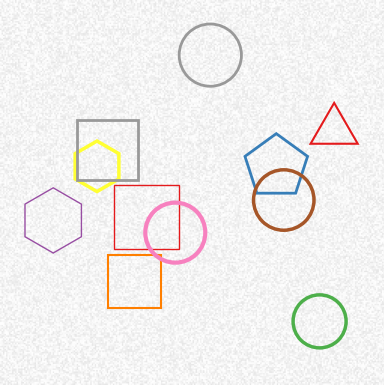[{"shape": "square", "thickness": 1, "radius": 0.42, "center": [0.381, 0.437]}, {"shape": "triangle", "thickness": 1.5, "radius": 0.35, "center": [0.868, 0.662]}, {"shape": "pentagon", "thickness": 2, "radius": 0.43, "center": [0.718, 0.567]}, {"shape": "circle", "thickness": 2.5, "radius": 0.34, "center": [0.83, 0.165]}, {"shape": "hexagon", "thickness": 1, "radius": 0.42, "center": [0.138, 0.427]}, {"shape": "square", "thickness": 1.5, "radius": 0.34, "center": [0.349, 0.268]}, {"shape": "hexagon", "thickness": 2.5, "radius": 0.33, "center": [0.252, 0.568]}, {"shape": "circle", "thickness": 2.5, "radius": 0.39, "center": [0.737, 0.48]}, {"shape": "circle", "thickness": 3, "radius": 0.39, "center": [0.455, 0.396]}, {"shape": "square", "thickness": 2, "radius": 0.39, "center": [0.279, 0.61]}, {"shape": "circle", "thickness": 2, "radius": 0.4, "center": [0.546, 0.857]}]